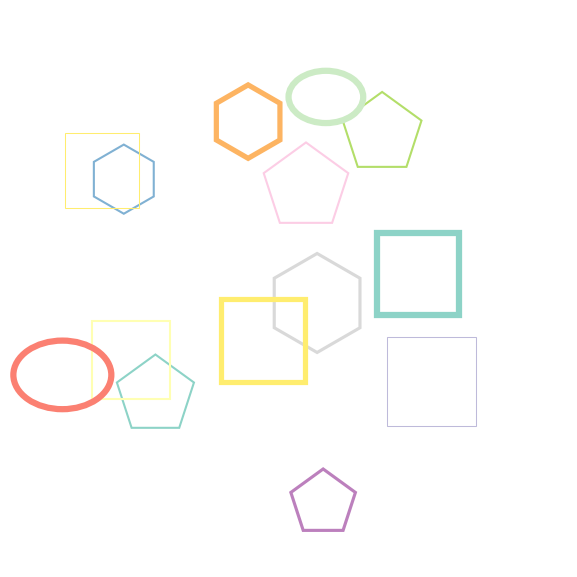[{"shape": "pentagon", "thickness": 1, "radius": 0.35, "center": [0.269, 0.315]}, {"shape": "square", "thickness": 3, "radius": 0.36, "center": [0.724, 0.525]}, {"shape": "square", "thickness": 1, "radius": 0.34, "center": [0.227, 0.376]}, {"shape": "square", "thickness": 0.5, "radius": 0.39, "center": [0.747, 0.339]}, {"shape": "oval", "thickness": 3, "radius": 0.42, "center": [0.108, 0.35]}, {"shape": "hexagon", "thickness": 1, "radius": 0.3, "center": [0.214, 0.689]}, {"shape": "hexagon", "thickness": 2.5, "radius": 0.32, "center": [0.43, 0.789]}, {"shape": "pentagon", "thickness": 1, "radius": 0.36, "center": [0.662, 0.768]}, {"shape": "pentagon", "thickness": 1, "radius": 0.38, "center": [0.53, 0.676]}, {"shape": "hexagon", "thickness": 1.5, "radius": 0.43, "center": [0.549, 0.474]}, {"shape": "pentagon", "thickness": 1.5, "radius": 0.29, "center": [0.56, 0.128]}, {"shape": "oval", "thickness": 3, "radius": 0.32, "center": [0.564, 0.831]}, {"shape": "square", "thickness": 0.5, "radius": 0.32, "center": [0.177, 0.704]}, {"shape": "square", "thickness": 2.5, "radius": 0.36, "center": [0.456, 0.41]}]